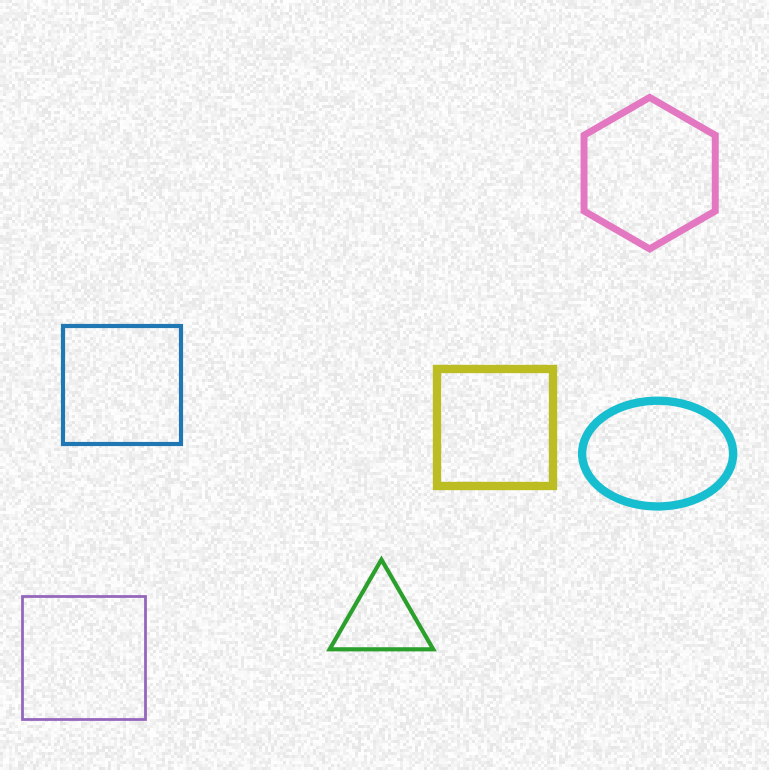[{"shape": "square", "thickness": 1.5, "radius": 0.38, "center": [0.158, 0.5]}, {"shape": "triangle", "thickness": 1.5, "radius": 0.39, "center": [0.495, 0.196]}, {"shape": "square", "thickness": 1, "radius": 0.4, "center": [0.108, 0.146]}, {"shape": "hexagon", "thickness": 2.5, "radius": 0.49, "center": [0.844, 0.775]}, {"shape": "square", "thickness": 3, "radius": 0.38, "center": [0.643, 0.445]}, {"shape": "oval", "thickness": 3, "radius": 0.49, "center": [0.854, 0.411]}]